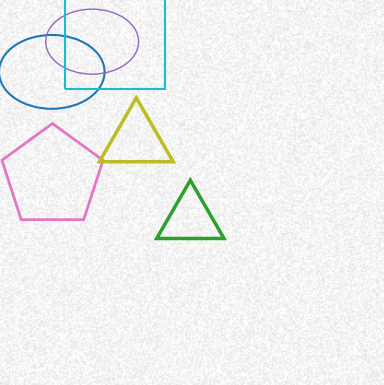[{"shape": "oval", "thickness": 1.5, "radius": 0.69, "center": [0.135, 0.813]}, {"shape": "triangle", "thickness": 2.5, "radius": 0.5, "center": [0.494, 0.431]}, {"shape": "oval", "thickness": 1, "radius": 0.6, "center": [0.239, 0.892]}, {"shape": "pentagon", "thickness": 2, "radius": 0.69, "center": [0.136, 0.541]}, {"shape": "triangle", "thickness": 2.5, "radius": 0.55, "center": [0.354, 0.635]}, {"shape": "square", "thickness": 1.5, "radius": 0.65, "center": [0.299, 0.899]}]